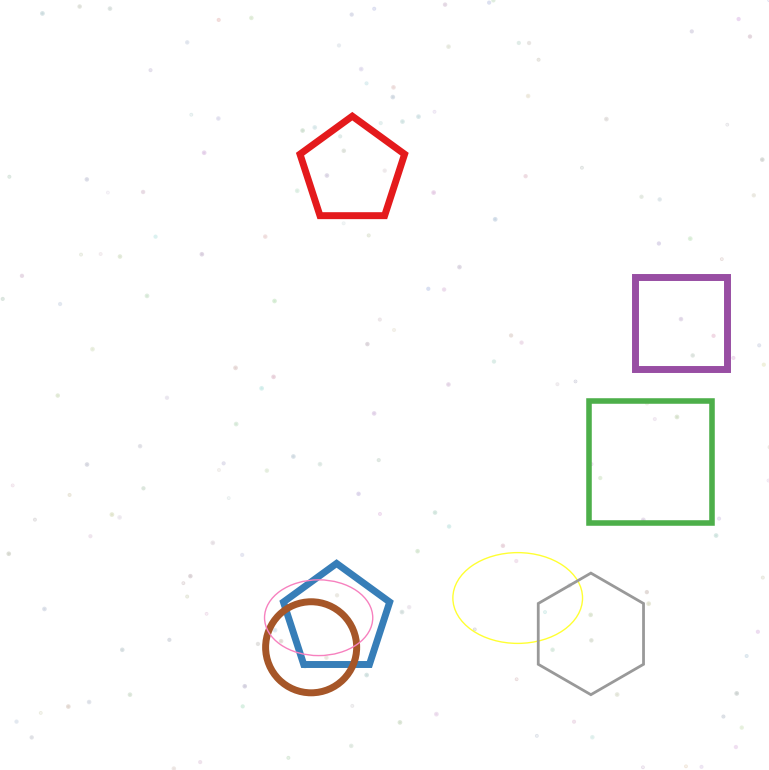[{"shape": "pentagon", "thickness": 2.5, "radius": 0.36, "center": [0.458, 0.778]}, {"shape": "pentagon", "thickness": 2.5, "radius": 0.36, "center": [0.437, 0.196]}, {"shape": "square", "thickness": 2, "radius": 0.4, "center": [0.845, 0.4]}, {"shape": "square", "thickness": 2.5, "radius": 0.3, "center": [0.884, 0.581]}, {"shape": "oval", "thickness": 0.5, "radius": 0.42, "center": [0.672, 0.223]}, {"shape": "circle", "thickness": 2.5, "radius": 0.3, "center": [0.404, 0.159]}, {"shape": "oval", "thickness": 0.5, "radius": 0.35, "center": [0.414, 0.198]}, {"shape": "hexagon", "thickness": 1, "radius": 0.39, "center": [0.767, 0.177]}]